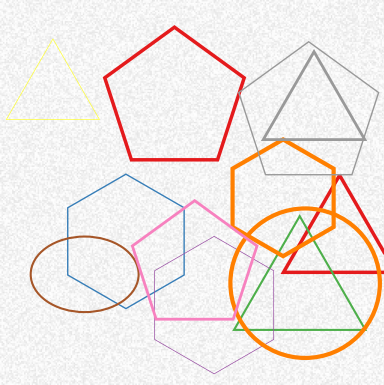[{"shape": "triangle", "thickness": 2.5, "radius": 0.84, "center": [0.882, 0.377]}, {"shape": "pentagon", "thickness": 2.5, "radius": 0.95, "center": [0.453, 0.739]}, {"shape": "hexagon", "thickness": 1, "radius": 0.87, "center": [0.327, 0.373]}, {"shape": "triangle", "thickness": 1.5, "radius": 0.98, "center": [0.778, 0.242]}, {"shape": "hexagon", "thickness": 0.5, "radius": 0.89, "center": [0.556, 0.208]}, {"shape": "circle", "thickness": 3, "radius": 0.97, "center": [0.793, 0.264]}, {"shape": "hexagon", "thickness": 3, "radius": 0.76, "center": [0.735, 0.486]}, {"shape": "triangle", "thickness": 0.5, "radius": 0.7, "center": [0.137, 0.759]}, {"shape": "oval", "thickness": 1.5, "radius": 0.7, "center": [0.22, 0.287]}, {"shape": "pentagon", "thickness": 2, "radius": 0.85, "center": [0.506, 0.309]}, {"shape": "pentagon", "thickness": 1, "radius": 0.95, "center": [0.802, 0.701]}, {"shape": "triangle", "thickness": 2, "radius": 0.76, "center": [0.816, 0.714]}]